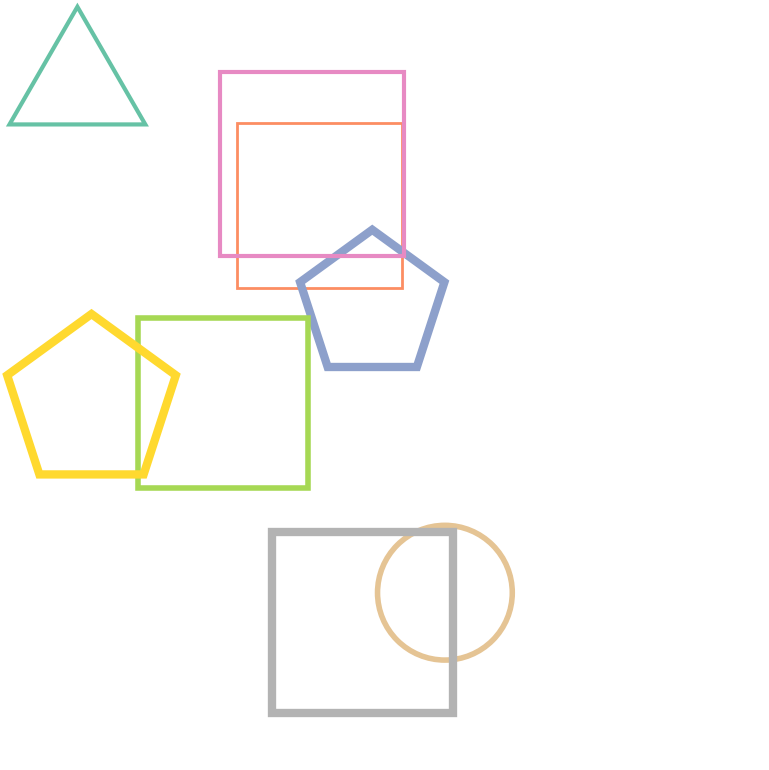[{"shape": "triangle", "thickness": 1.5, "radius": 0.51, "center": [0.101, 0.889]}, {"shape": "square", "thickness": 1, "radius": 0.54, "center": [0.415, 0.733]}, {"shape": "pentagon", "thickness": 3, "radius": 0.49, "center": [0.483, 0.603]}, {"shape": "square", "thickness": 1.5, "radius": 0.6, "center": [0.405, 0.787]}, {"shape": "square", "thickness": 2, "radius": 0.55, "center": [0.29, 0.477]}, {"shape": "pentagon", "thickness": 3, "radius": 0.58, "center": [0.119, 0.477]}, {"shape": "circle", "thickness": 2, "radius": 0.44, "center": [0.578, 0.23]}, {"shape": "square", "thickness": 3, "radius": 0.59, "center": [0.471, 0.192]}]